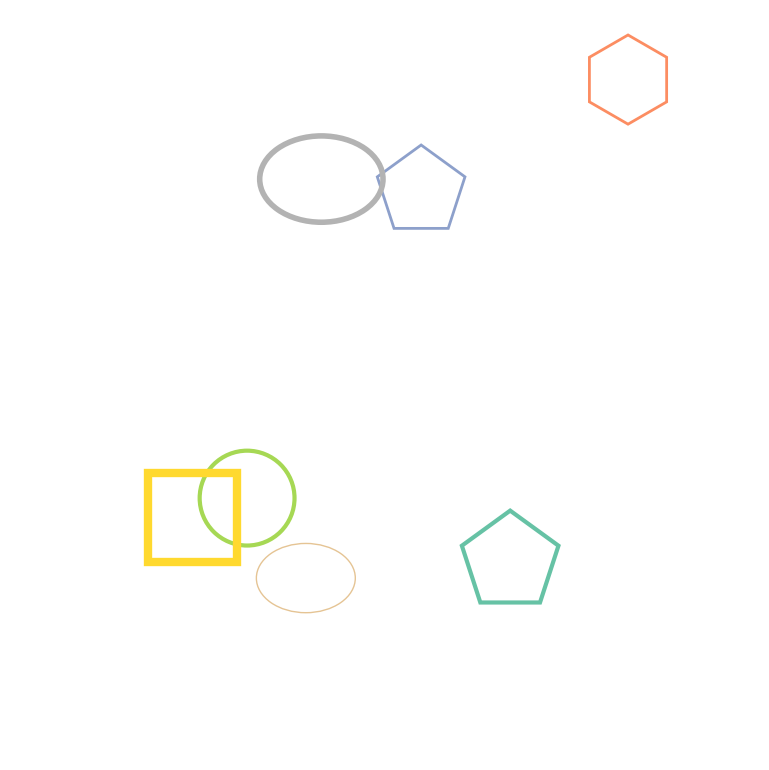[{"shape": "pentagon", "thickness": 1.5, "radius": 0.33, "center": [0.663, 0.271]}, {"shape": "hexagon", "thickness": 1, "radius": 0.29, "center": [0.816, 0.897]}, {"shape": "pentagon", "thickness": 1, "radius": 0.3, "center": [0.547, 0.752]}, {"shape": "circle", "thickness": 1.5, "radius": 0.31, "center": [0.321, 0.353]}, {"shape": "square", "thickness": 3, "radius": 0.29, "center": [0.25, 0.328]}, {"shape": "oval", "thickness": 0.5, "radius": 0.32, "center": [0.397, 0.249]}, {"shape": "oval", "thickness": 2, "radius": 0.4, "center": [0.417, 0.767]}]